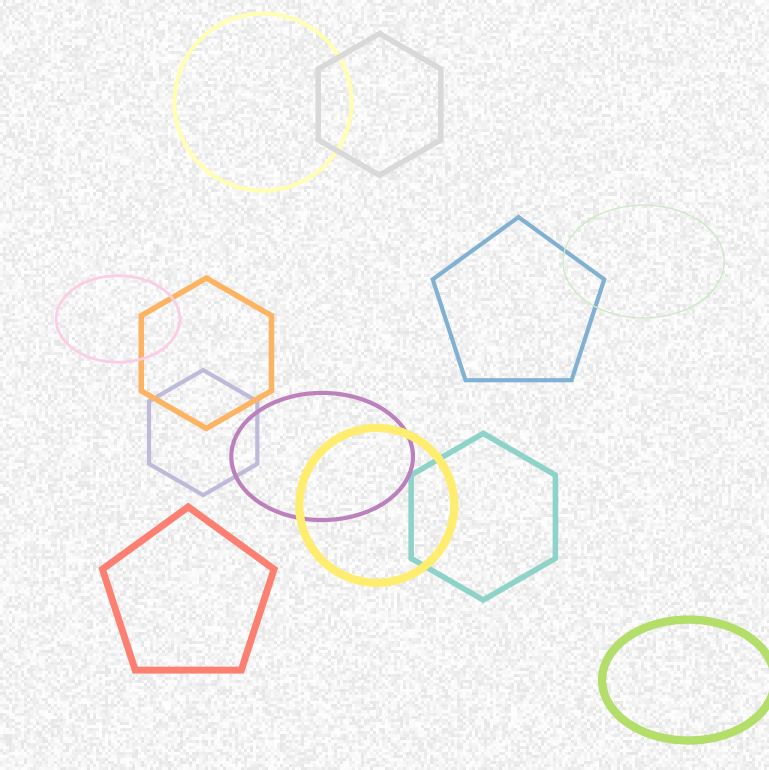[{"shape": "hexagon", "thickness": 2, "radius": 0.54, "center": [0.628, 0.329]}, {"shape": "circle", "thickness": 1.5, "radius": 0.58, "center": [0.341, 0.867]}, {"shape": "hexagon", "thickness": 1.5, "radius": 0.41, "center": [0.264, 0.438]}, {"shape": "pentagon", "thickness": 2.5, "radius": 0.59, "center": [0.244, 0.225]}, {"shape": "pentagon", "thickness": 1.5, "radius": 0.59, "center": [0.673, 0.601]}, {"shape": "hexagon", "thickness": 2, "radius": 0.49, "center": [0.268, 0.541]}, {"shape": "oval", "thickness": 3, "radius": 0.56, "center": [0.894, 0.117]}, {"shape": "oval", "thickness": 1, "radius": 0.4, "center": [0.153, 0.586]}, {"shape": "hexagon", "thickness": 2, "radius": 0.46, "center": [0.493, 0.864]}, {"shape": "oval", "thickness": 1.5, "radius": 0.59, "center": [0.418, 0.407]}, {"shape": "oval", "thickness": 0.5, "radius": 0.52, "center": [0.836, 0.66]}, {"shape": "circle", "thickness": 3, "radius": 0.5, "center": [0.489, 0.344]}]